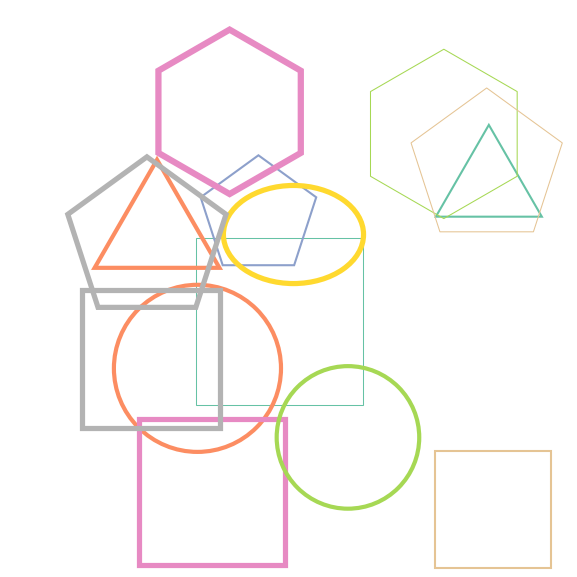[{"shape": "triangle", "thickness": 1, "radius": 0.53, "center": [0.846, 0.677]}, {"shape": "square", "thickness": 0.5, "radius": 0.73, "center": [0.484, 0.443]}, {"shape": "triangle", "thickness": 2, "radius": 0.62, "center": [0.272, 0.598]}, {"shape": "circle", "thickness": 2, "radius": 0.72, "center": [0.342, 0.361]}, {"shape": "pentagon", "thickness": 1, "radius": 0.53, "center": [0.447, 0.625]}, {"shape": "hexagon", "thickness": 3, "radius": 0.71, "center": [0.398, 0.806]}, {"shape": "square", "thickness": 2.5, "radius": 0.63, "center": [0.367, 0.147]}, {"shape": "circle", "thickness": 2, "radius": 0.62, "center": [0.603, 0.242]}, {"shape": "hexagon", "thickness": 0.5, "radius": 0.73, "center": [0.769, 0.767]}, {"shape": "oval", "thickness": 2.5, "radius": 0.61, "center": [0.508, 0.593]}, {"shape": "pentagon", "thickness": 0.5, "radius": 0.69, "center": [0.843, 0.709]}, {"shape": "square", "thickness": 1, "radius": 0.5, "center": [0.854, 0.117]}, {"shape": "square", "thickness": 2.5, "radius": 0.6, "center": [0.261, 0.377]}, {"shape": "pentagon", "thickness": 2.5, "radius": 0.72, "center": [0.254, 0.583]}]